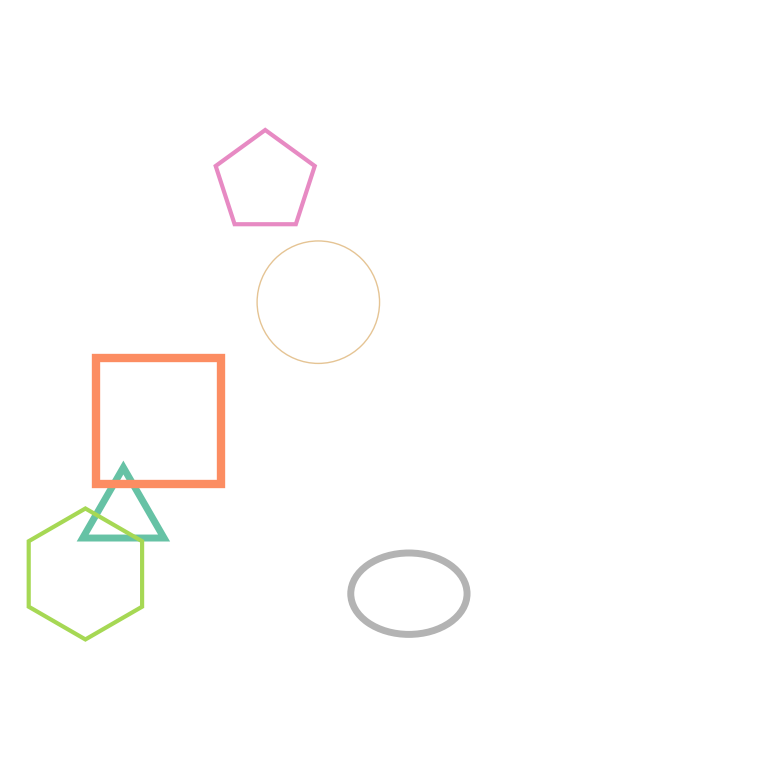[{"shape": "triangle", "thickness": 2.5, "radius": 0.31, "center": [0.16, 0.332]}, {"shape": "square", "thickness": 3, "radius": 0.41, "center": [0.206, 0.453]}, {"shape": "pentagon", "thickness": 1.5, "radius": 0.34, "center": [0.344, 0.764]}, {"shape": "hexagon", "thickness": 1.5, "radius": 0.43, "center": [0.111, 0.255]}, {"shape": "circle", "thickness": 0.5, "radius": 0.4, "center": [0.413, 0.608]}, {"shape": "oval", "thickness": 2.5, "radius": 0.38, "center": [0.531, 0.229]}]